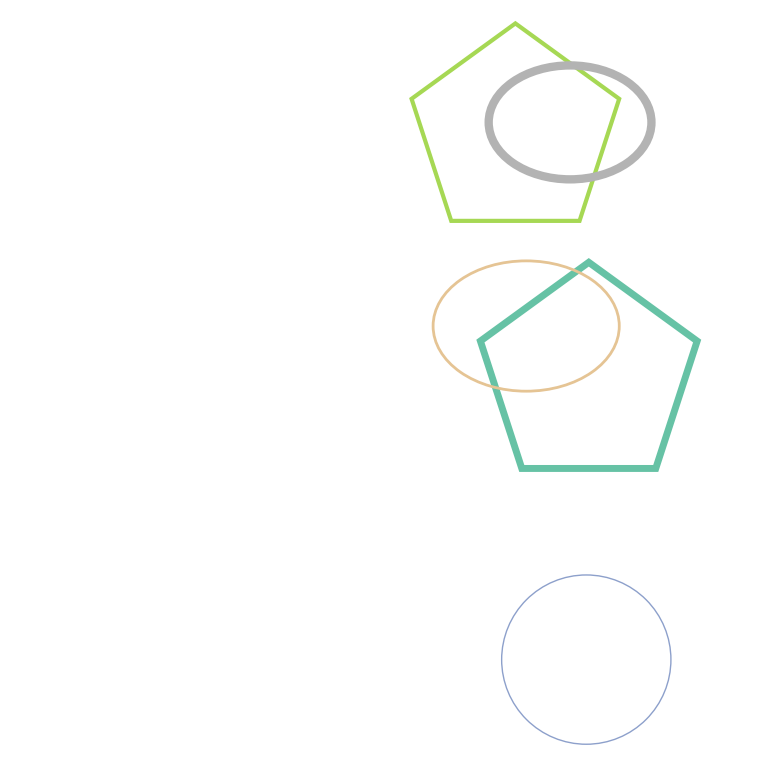[{"shape": "pentagon", "thickness": 2.5, "radius": 0.74, "center": [0.765, 0.511]}, {"shape": "circle", "thickness": 0.5, "radius": 0.55, "center": [0.761, 0.143]}, {"shape": "pentagon", "thickness": 1.5, "radius": 0.71, "center": [0.669, 0.828]}, {"shape": "oval", "thickness": 1, "radius": 0.6, "center": [0.683, 0.577]}, {"shape": "oval", "thickness": 3, "radius": 0.53, "center": [0.74, 0.841]}]